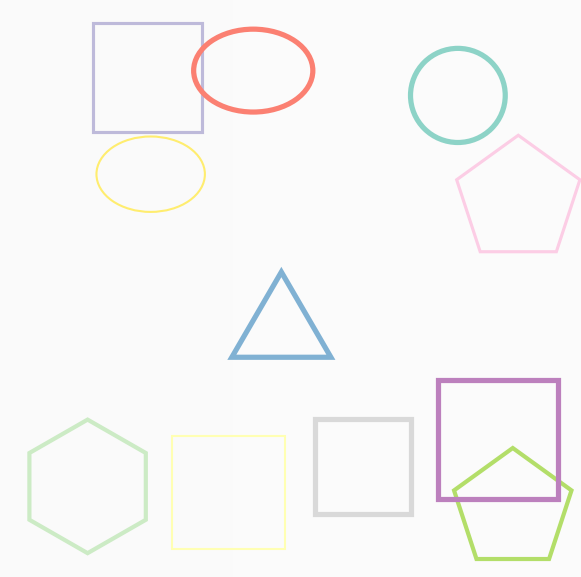[{"shape": "circle", "thickness": 2.5, "radius": 0.41, "center": [0.788, 0.834]}, {"shape": "square", "thickness": 1, "radius": 0.49, "center": [0.392, 0.146]}, {"shape": "square", "thickness": 1.5, "radius": 0.47, "center": [0.253, 0.865]}, {"shape": "oval", "thickness": 2.5, "radius": 0.51, "center": [0.436, 0.877]}, {"shape": "triangle", "thickness": 2.5, "radius": 0.49, "center": [0.484, 0.43]}, {"shape": "pentagon", "thickness": 2, "radius": 0.53, "center": [0.882, 0.117]}, {"shape": "pentagon", "thickness": 1.5, "radius": 0.56, "center": [0.892, 0.653]}, {"shape": "square", "thickness": 2.5, "radius": 0.41, "center": [0.625, 0.191]}, {"shape": "square", "thickness": 2.5, "radius": 0.52, "center": [0.857, 0.238]}, {"shape": "hexagon", "thickness": 2, "radius": 0.58, "center": [0.151, 0.157]}, {"shape": "oval", "thickness": 1, "radius": 0.47, "center": [0.259, 0.697]}]